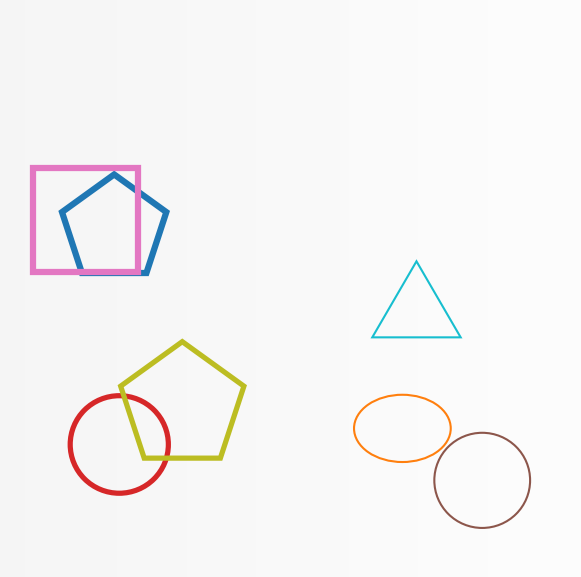[{"shape": "pentagon", "thickness": 3, "radius": 0.47, "center": [0.196, 0.603]}, {"shape": "oval", "thickness": 1, "radius": 0.42, "center": [0.692, 0.257]}, {"shape": "circle", "thickness": 2.5, "radius": 0.42, "center": [0.205, 0.229]}, {"shape": "circle", "thickness": 1, "radius": 0.41, "center": [0.83, 0.167]}, {"shape": "square", "thickness": 3, "radius": 0.45, "center": [0.147, 0.619]}, {"shape": "pentagon", "thickness": 2.5, "radius": 0.56, "center": [0.314, 0.296]}, {"shape": "triangle", "thickness": 1, "radius": 0.44, "center": [0.717, 0.459]}]